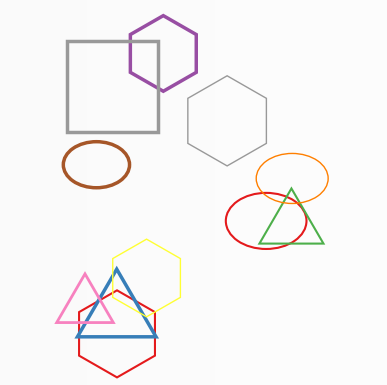[{"shape": "oval", "thickness": 1.5, "radius": 0.52, "center": [0.687, 0.426]}, {"shape": "hexagon", "thickness": 1.5, "radius": 0.57, "center": [0.302, 0.133]}, {"shape": "triangle", "thickness": 2.5, "radius": 0.59, "center": [0.301, 0.184]}, {"shape": "triangle", "thickness": 1.5, "radius": 0.48, "center": [0.752, 0.415]}, {"shape": "hexagon", "thickness": 2.5, "radius": 0.49, "center": [0.421, 0.861]}, {"shape": "oval", "thickness": 1, "radius": 0.46, "center": [0.754, 0.536]}, {"shape": "hexagon", "thickness": 1, "radius": 0.5, "center": [0.378, 0.278]}, {"shape": "oval", "thickness": 2.5, "radius": 0.43, "center": [0.249, 0.572]}, {"shape": "triangle", "thickness": 2, "radius": 0.42, "center": [0.219, 0.204]}, {"shape": "square", "thickness": 2.5, "radius": 0.59, "center": [0.29, 0.774]}, {"shape": "hexagon", "thickness": 1, "radius": 0.59, "center": [0.586, 0.686]}]